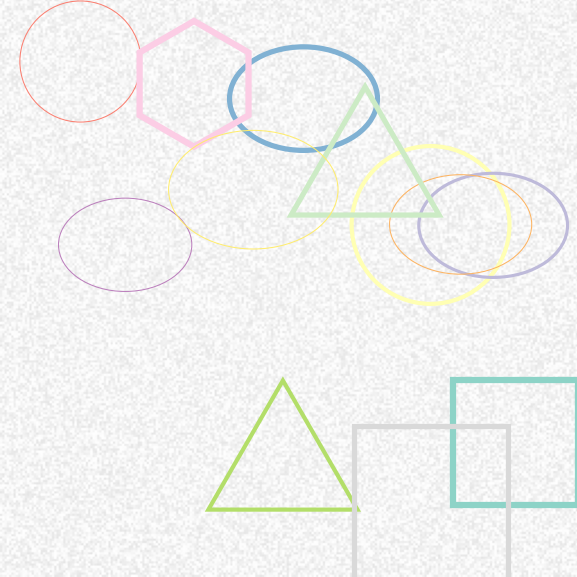[{"shape": "square", "thickness": 3, "radius": 0.54, "center": [0.893, 0.233]}, {"shape": "circle", "thickness": 2, "radius": 0.68, "center": [0.746, 0.61]}, {"shape": "oval", "thickness": 1.5, "radius": 0.64, "center": [0.854, 0.609]}, {"shape": "circle", "thickness": 0.5, "radius": 0.52, "center": [0.139, 0.893]}, {"shape": "oval", "thickness": 2.5, "radius": 0.64, "center": [0.526, 0.828]}, {"shape": "oval", "thickness": 0.5, "radius": 0.62, "center": [0.798, 0.61]}, {"shape": "triangle", "thickness": 2, "radius": 0.75, "center": [0.49, 0.191]}, {"shape": "hexagon", "thickness": 3, "radius": 0.54, "center": [0.336, 0.854]}, {"shape": "square", "thickness": 2.5, "radius": 0.67, "center": [0.747, 0.128]}, {"shape": "oval", "thickness": 0.5, "radius": 0.58, "center": [0.217, 0.575]}, {"shape": "triangle", "thickness": 2.5, "radius": 0.74, "center": [0.632, 0.701]}, {"shape": "oval", "thickness": 0.5, "radius": 0.73, "center": [0.439, 0.671]}]